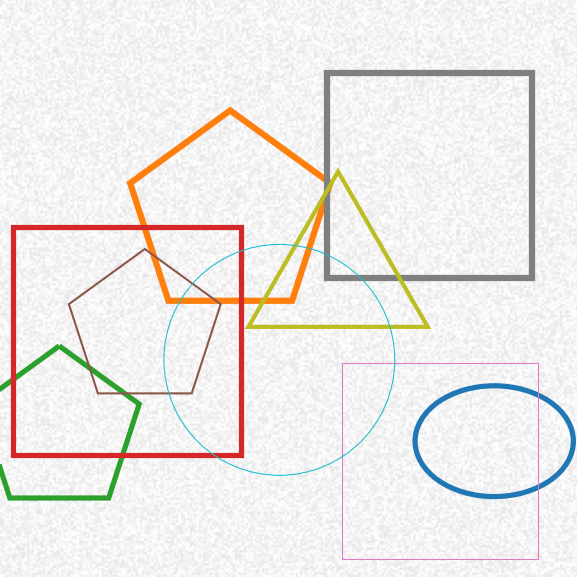[{"shape": "oval", "thickness": 2.5, "radius": 0.69, "center": [0.856, 0.235]}, {"shape": "pentagon", "thickness": 3, "radius": 0.91, "center": [0.399, 0.626]}, {"shape": "pentagon", "thickness": 2.5, "radius": 0.73, "center": [0.103, 0.255]}, {"shape": "square", "thickness": 2.5, "radius": 0.99, "center": [0.22, 0.409]}, {"shape": "pentagon", "thickness": 1, "radius": 0.69, "center": [0.251, 0.43]}, {"shape": "square", "thickness": 0.5, "radius": 0.85, "center": [0.762, 0.201]}, {"shape": "square", "thickness": 3, "radius": 0.89, "center": [0.744, 0.695]}, {"shape": "triangle", "thickness": 2, "radius": 0.9, "center": [0.585, 0.523]}, {"shape": "circle", "thickness": 0.5, "radius": 1.0, "center": [0.484, 0.376]}]